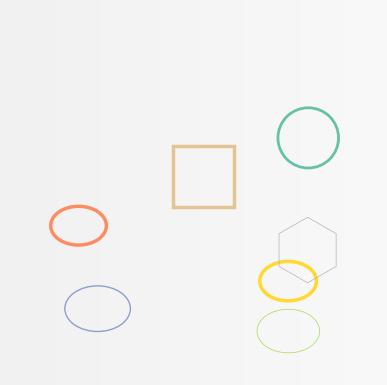[{"shape": "circle", "thickness": 2, "radius": 0.39, "center": [0.795, 0.642]}, {"shape": "oval", "thickness": 2.5, "radius": 0.36, "center": [0.203, 0.414]}, {"shape": "oval", "thickness": 1, "radius": 0.42, "center": [0.252, 0.198]}, {"shape": "oval", "thickness": 0.5, "radius": 0.4, "center": [0.744, 0.14]}, {"shape": "oval", "thickness": 2.5, "radius": 0.37, "center": [0.743, 0.27]}, {"shape": "square", "thickness": 2.5, "radius": 0.39, "center": [0.525, 0.542]}, {"shape": "hexagon", "thickness": 0.5, "radius": 0.43, "center": [0.794, 0.351]}]